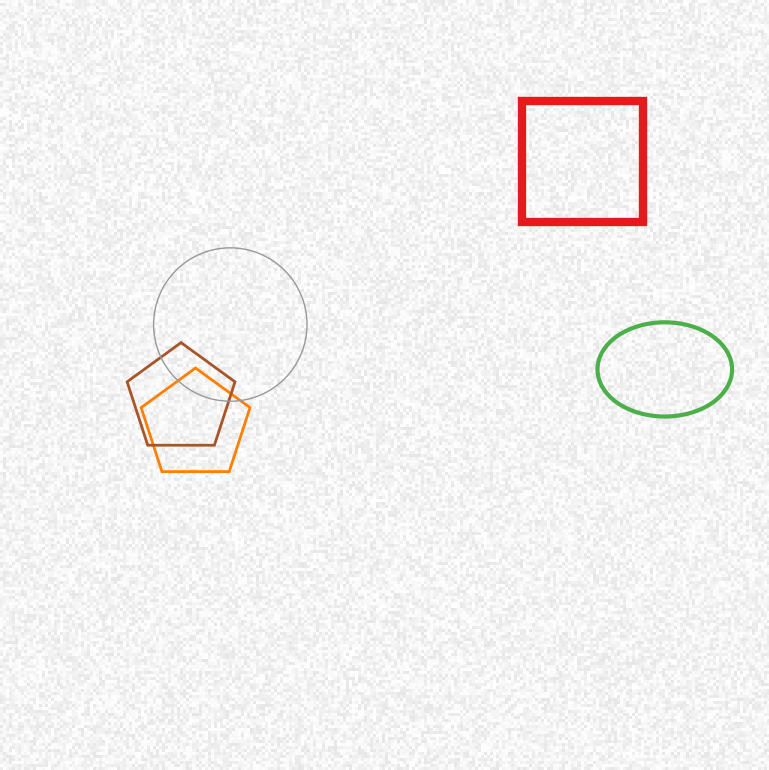[{"shape": "square", "thickness": 3, "radius": 0.39, "center": [0.757, 0.79]}, {"shape": "oval", "thickness": 1.5, "radius": 0.44, "center": [0.863, 0.52]}, {"shape": "pentagon", "thickness": 1, "radius": 0.37, "center": [0.254, 0.448]}, {"shape": "pentagon", "thickness": 1, "radius": 0.37, "center": [0.235, 0.481]}, {"shape": "circle", "thickness": 0.5, "radius": 0.5, "center": [0.299, 0.579]}]